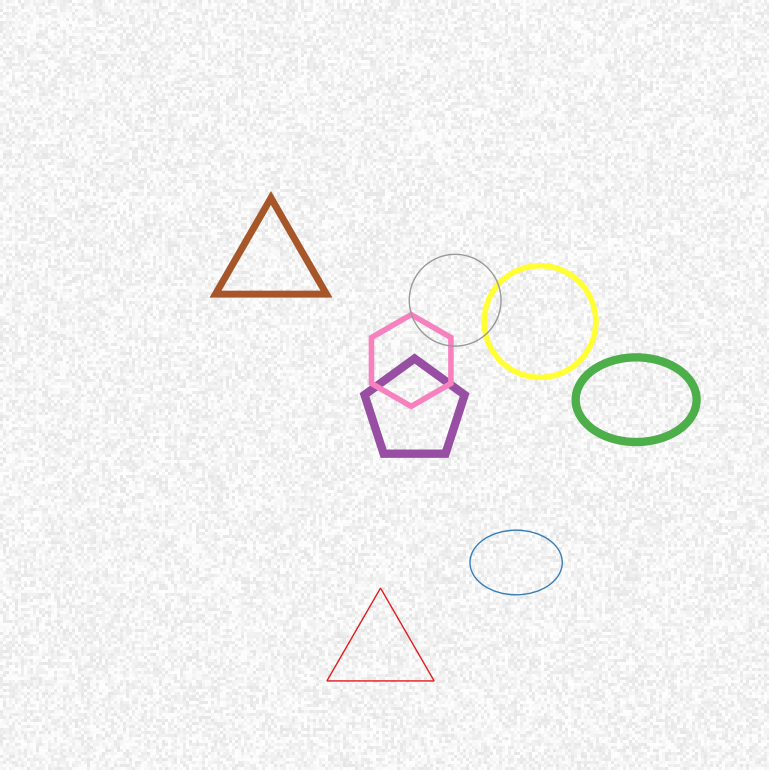[{"shape": "triangle", "thickness": 0.5, "radius": 0.4, "center": [0.494, 0.156]}, {"shape": "oval", "thickness": 0.5, "radius": 0.3, "center": [0.67, 0.269]}, {"shape": "oval", "thickness": 3, "radius": 0.39, "center": [0.826, 0.481]}, {"shape": "pentagon", "thickness": 3, "radius": 0.34, "center": [0.538, 0.466]}, {"shape": "circle", "thickness": 2, "radius": 0.36, "center": [0.701, 0.582]}, {"shape": "triangle", "thickness": 2.5, "radius": 0.42, "center": [0.352, 0.66]}, {"shape": "hexagon", "thickness": 2, "radius": 0.3, "center": [0.534, 0.532]}, {"shape": "circle", "thickness": 0.5, "radius": 0.3, "center": [0.591, 0.61]}]